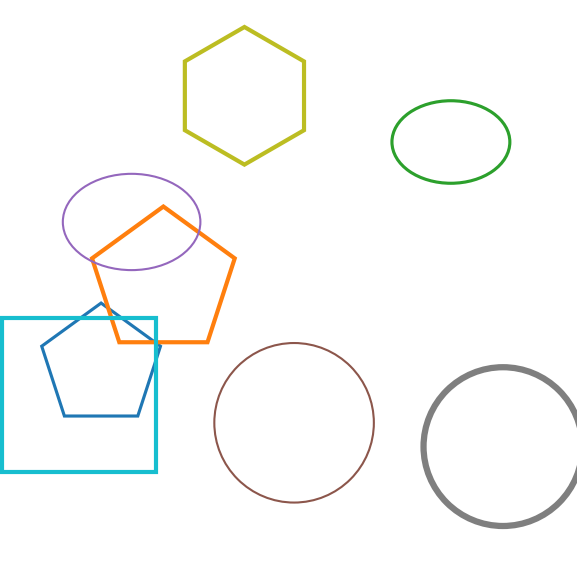[{"shape": "pentagon", "thickness": 1.5, "radius": 0.54, "center": [0.175, 0.366]}, {"shape": "pentagon", "thickness": 2, "radius": 0.65, "center": [0.283, 0.512]}, {"shape": "oval", "thickness": 1.5, "radius": 0.51, "center": [0.781, 0.753]}, {"shape": "oval", "thickness": 1, "radius": 0.6, "center": [0.228, 0.615]}, {"shape": "circle", "thickness": 1, "radius": 0.69, "center": [0.509, 0.267]}, {"shape": "circle", "thickness": 3, "radius": 0.69, "center": [0.871, 0.226]}, {"shape": "hexagon", "thickness": 2, "radius": 0.6, "center": [0.423, 0.833]}, {"shape": "square", "thickness": 2, "radius": 0.66, "center": [0.136, 0.315]}]